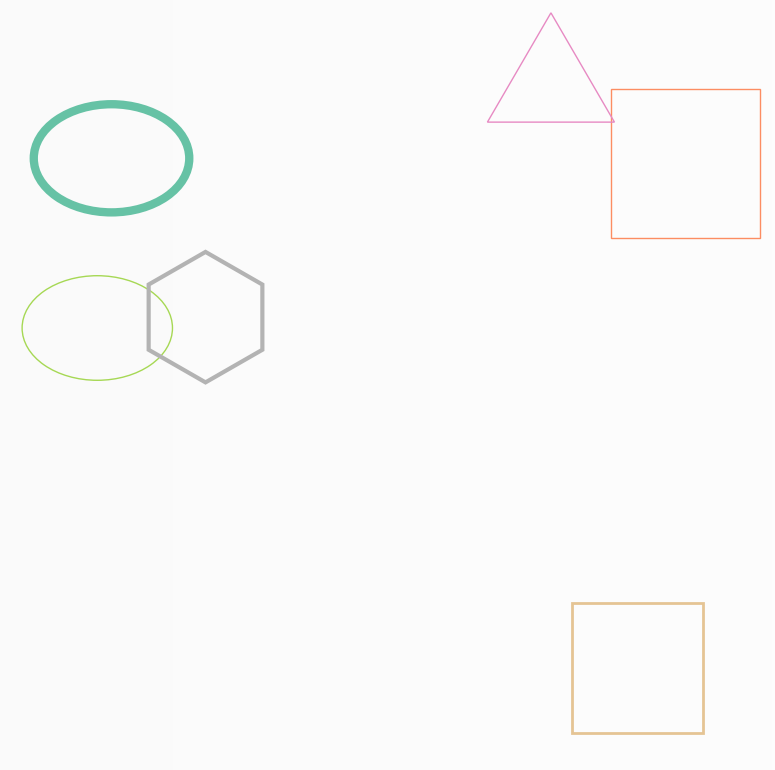[{"shape": "oval", "thickness": 3, "radius": 0.5, "center": [0.144, 0.794]}, {"shape": "square", "thickness": 0.5, "radius": 0.48, "center": [0.884, 0.788]}, {"shape": "triangle", "thickness": 0.5, "radius": 0.47, "center": [0.711, 0.889]}, {"shape": "oval", "thickness": 0.5, "radius": 0.49, "center": [0.126, 0.574]}, {"shape": "square", "thickness": 1, "radius": 0.42, "center": [0.822, 0.133]}, {"shape": "hexagon", "thickness": 1.5, "radius": 0.42, "center": [0.265, 0.588]}]